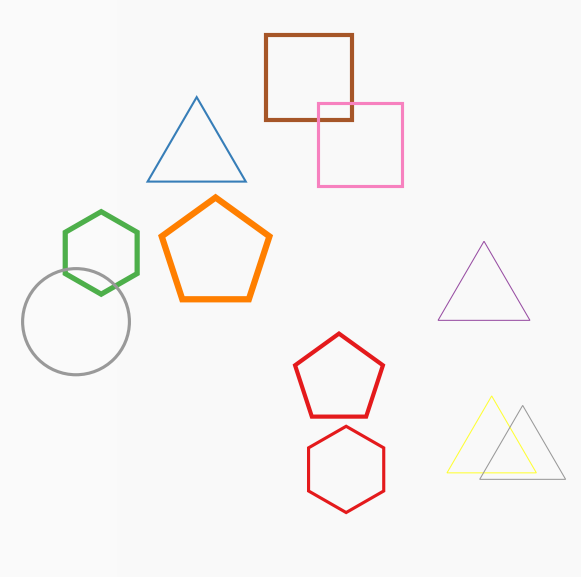[{"shape": "hexagon", "thickness": 1.5, "radius": 0.37, "center": [0.596, 0.186]}, {"shape": "pentagon", "thickness": 2, "radius": 0.4, "center": [0.583, 0.342]}, {"shape": "triangle", "thickness": 1, "radius": 0.49, "center": [0.338, 0.733]}, {"shape": "hexagon", "thickness": 2.5, "radius": 0.36, "center": [0.174, 0.561]}, {"shape": "triangle", "thickness": 0.5, "radius": 0.46, "center": [0.833, 0.49]}, {"shape": "pentagon", "thickness": 3, "radius": 0.49, "center": [0.371, 0.56]}, {"shape": "triangle", "thickness": 0.5, "radius": 0.44, "center": [0.846, 0.225]}, {"shape": "square", "thickness": 2, "radius": 0.37, "center": [0.532, 0.865]}, {"shape": "square", "thickness": 1.5, "radius": 0.36, "center": [0.62, 0.749]}, {"shape": "circle", "thickness": 1.5, "radius": 0.46, "center": [0.131, 0.442]}, {"shape": "triangle", "thickness": 0.5, "radius": 0.43, "center": [0.899, 0.212]}]